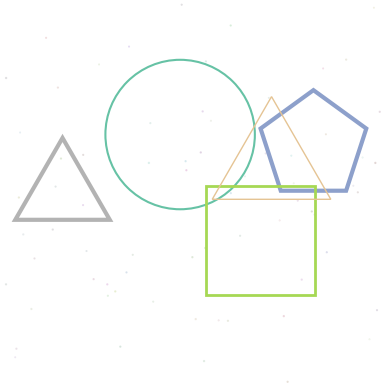[{"shape": "circle", "thickness": 1.5, "radius": 0.97, "center": [0.468, 0.651]}, {"shape": "pentagon", "thickness": 3, "radius": 0.72, "center": [0.814, 0.621]}, {"shape": "square", "thickness": 2, "radius": 0.71, "center": [0.676, 0.377]}, {"shape": "triangle", "thickness": 1, "radius": 0.89, "center": [0.705, 0.571]}, {"shape": "triangle", "thickness": 3, "radius": 0.71, "center": [0.162, 0.5]}]